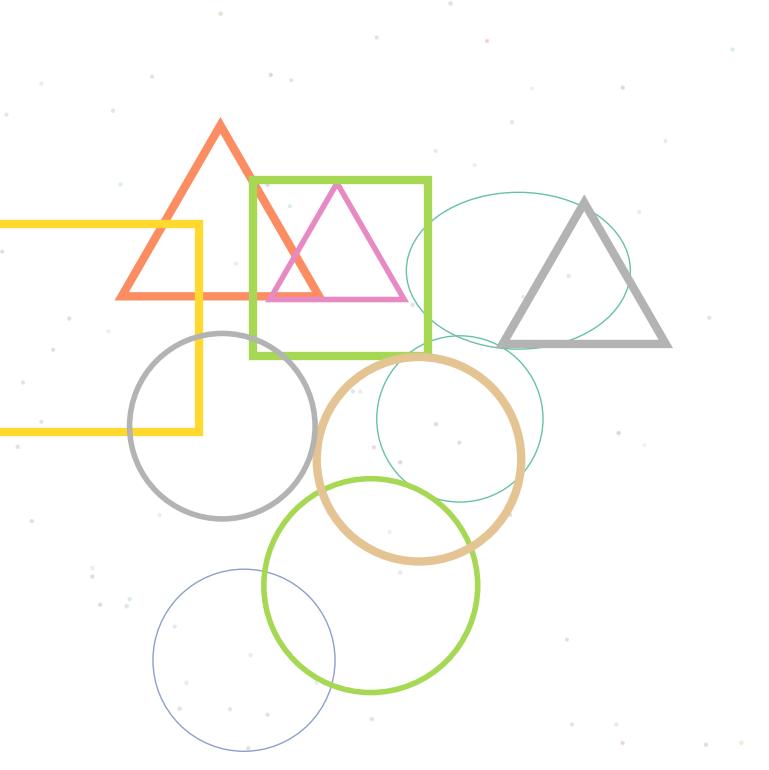[{"shape": "circle", "thickness": 0.5, "radius": 0.54, "center": [0.597, 0.456]}, {"shape": "oval", "thickness": 0.5, "radius": 0.73, "center": [0.673, 0.648]}, {"shape": "triangle", "thickness": 3, "radius": 0.74, "center": [0.286, 0.689]}, {"shape": "circle", "thickness": 0.5, "radius": 0.59, "center": [0.317, 0.143]}, {"shape": "triangle", "thickness": 2, "radius": 0.5, "center": [0.438, 0.661]}, {"shape": "circle", "thickness": 2, "radius": 0.69, "center": [0.482, 0.239]}, {"shape": "square", "thickness": 3, "radius": 0.57, "center": [0.442, 0.652]}, {"shape": "square", "thickness": 3, "radius": 0.68, "center": [0.123, 0.574]}, {"shape": "circle", "thickness": 3, "radius": 0.66, "center": [0.544, 0.404]}, {"shape": "circle", "thickness": 2, "radius": 0.6, "center": [0.289, 0.447]}, {"shape": "triangle", "thickness": 3, "radius": 0.61, "center": [0.759, 0.614]}]